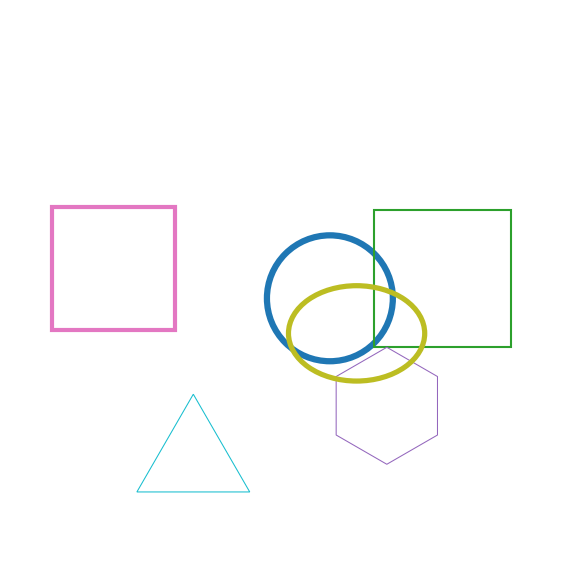[{"shape": "circle", "thickness": 3, "radius": 0.55, "center": [0.571, 0.483]}, {"shape": "square", "thickness": 1, "radius": 0.59, "center": [0.766, 0.517]}, {"shape": "hexagon", "thickness": 0.5, "radius": 0.51, "center": [0.67, 0.296]}, {"shape": "square", "thickness": 2, "radius": 0.53, "center": [0.197, 0.534]}, {"shape": "oval", "thickness": 2.5, "radius": 0.59, "center": [0.617, 0.422]}, {"shape": "triangle", "thickness": 0.5, "radius": 0.56, "center": [0.335, 0.204]}]